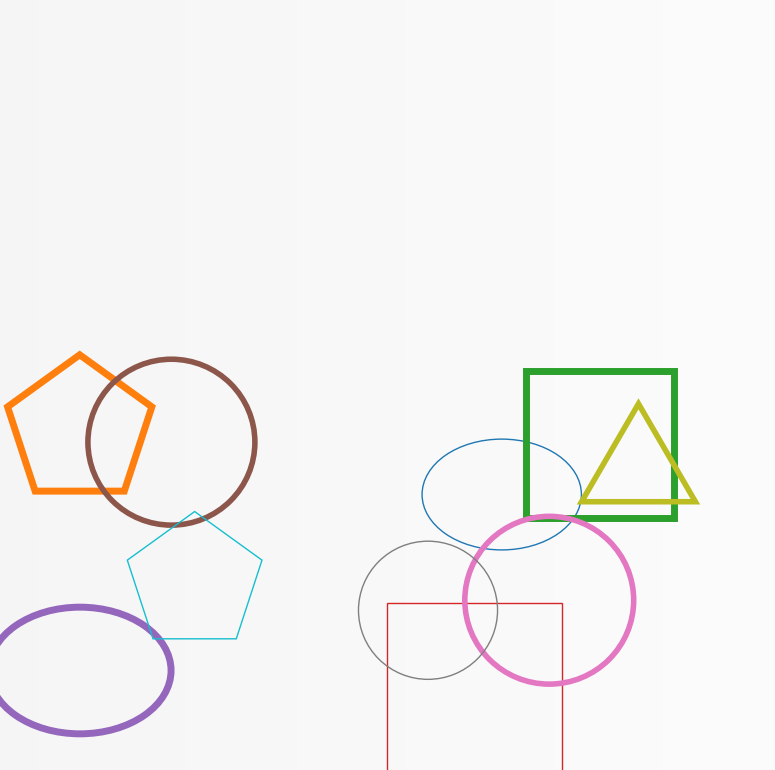[{"shape": "oval", "thickness": 0.5, "radius": 0.51, "center": [0.647, 0.358]}, {"shape": "pentagon", "thickness": 2.5, "radius": 0.49, "center": [0.103, 0.441]}, {"shape": "square", "thickness": 2.5, "radius": 0.48, "center": [0.774, 0.423]}, {"shape": "square", "thickness": 0.5, "radius": 0.56, "center": [0.613, 0.105]}, {"shape": "oval", "thickness": 2.5, "radius": 0.59, "center": [0.103, 0.129]}, {"shape": "circle", "thickness": 2, "radius": 0.54, "center": [0.221, 0.426]}, {"shape": "circle", "thickness": 2, "radius": 0.54, "center": [0.709, 0.22]}, {"shape": "circle", "thickness": 0.5, "radius": 0.45, "center": [0.552, 0.207]}, {"shape": "triangle", "thickness": 2, "radius": 0.42, "center": [0.824, 0.391]}, {"shape": "pentagon", "thickness": 0.5, "radius": 0.46, "center": [0.251, 0.244]}]